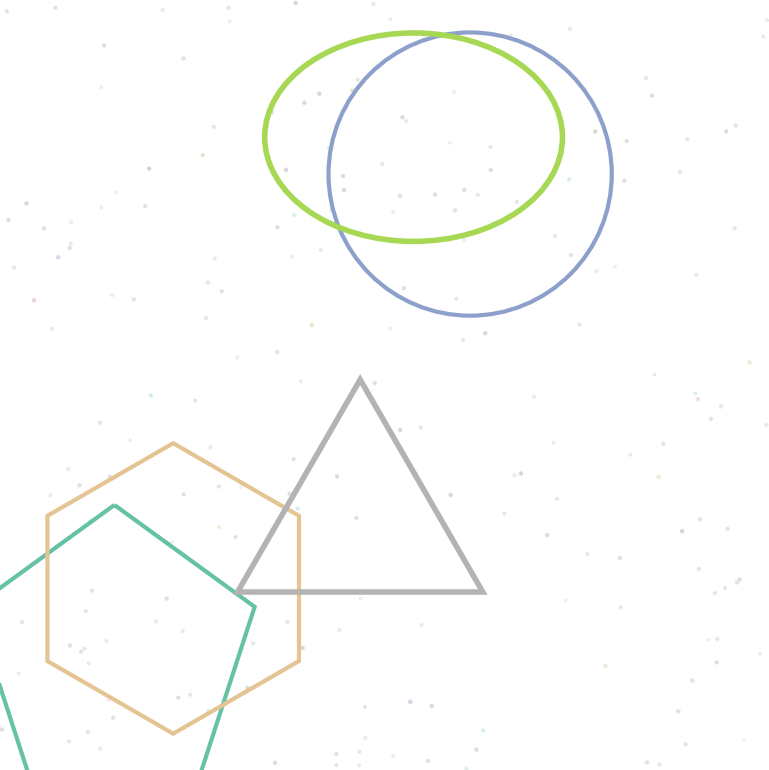[{"shape": "pentagon", "thickness": 1.5, "radius": 0.96, "center": [0.149, 0.153]}, {"shape": "circle", "thickness": 1.5, "radius": 0.92, "center": [0.611, 0.774]}, {"shape": "oval", "thickness": 2, "radius": 0.97, "center": [0.537, 0.822]}, {"shape": "hexagon", "thickness": 1.5, "radius": 0.94, "center": [0.225, 0.236]}, {"shape": "triangle", "thickness": 2, "radius": 0.92, "center": [0.468, 0.323]}]